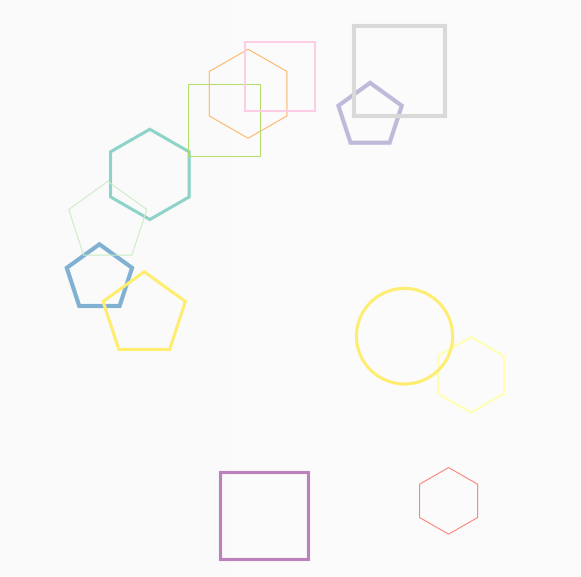[{"shape": "hexagon", "thickness": 1.5, "radius": 0.39, "center": [0.258, 0.697]}, {"shape": "hexagon", "thickness": 1, "radius": 0.33, "center": [0.81, 0.35]}, {"shape": "pentagon", "thickness": 2, "radius": 0.29, "center": [0.637, 0.798]}, {"shape": "hexagon", "thickness": 0.5, "radius": 0.29, "center": [0.772, 0.132]}, {"shape": "pentagon", "thickness": 2, "radius": 0.3, "center": [0.171, 0.517]}, {"shape": "hexagon", "thickness": 0.5, "radius": 0.39, "center": [0.427, 0.837]}, {"shape": "square", "thickness": 0.5, "radius": 0.31, "center": [0.385, 0.791]}, {"shape": "square", "thickness": 1, "radius": 0.3, "center": [0.482, 0.867]}, {"shape": "square", "thickness": 2, "radius": 0.39, "center": [0.687, 0.876]}, {"shape": "square", "thickness": 1.5, "radius": 0.38, "center": [0.454, 0.106]}, {"shape": "pentagon", "thickness": 0.5, "radius": 0.35, "center": [0.185, 0.614]}, {"shape": "circle", "thickness": 1.5, "radius": 0.41, "center": [0.696, 0.417]}, {"shape": "pentagon", "thickness": 1.5, "radius": 0.37, "center": [0.248, 0.454]}]